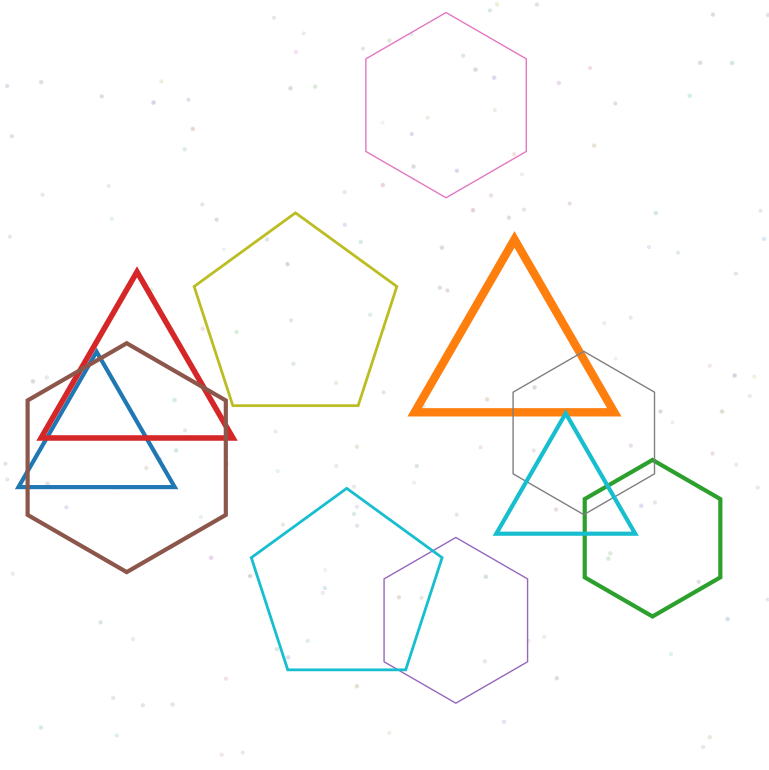[{"shape": "triangle", "thickness": 1.5, "radius": 0.59, "center": [0.125, 0.426]}, {"shape": "triangle", "thickness": 3, "radius": 0.75, "center": [0.668, 0.539]}, {"shape": "hexagon", "thickness": 1.5, "radius": 0.51, "center": [0.847, 0.301]}, {"shape": "triangle", "thickness": 2, "radius": 0.72, "center": [0.178, 0.503]}, {"shape": "hexagon", "thickness": 0.5, "radius": 0.54, "center": [0.592, 0.194]}, {"shape": "hexagon", "thickness": 1.5, "radius": 0.74, "center": [0.165, 0.406]}, {"shape": "hexagon", "thickness": 0.5, "radius": 0.6, "center": [0.579, 0.863]}, {"shape": "hexagon", "thickness": 0.5, "radius": 0.53, "center": [0.758, 0.438]}, {"shape": "pentagon", "thickness": 1, "radius": 0.69, "center": [0.384, 0.585]}, {"shape": "triangle", "thickness": 1.5, "radius": 0.52, "center": [0.735, 0.359]}, {"shape": "pentagon", "thickness": 1, "radius": 0.65, "center": [0.45, 0.235]}]